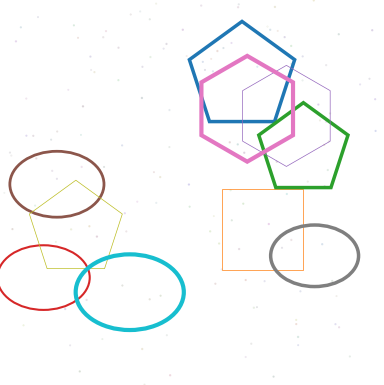[{"shape": "pentagon", "thickness": 2.5, "radius": 0.72, "center": [0.629, 0.801]}, {"shape": "square", "thickness": 0.5, "radius": 0.52, "center": [0.682, 0.404]}, {"shape": "pentagon", "thickness": 2.5, "radius": 0.61, "center": [0.788, 0.611]}, {"shape": "oval", "thickness": 1.5, "radius": 0.6, "center": [0.113, 0.279]}, {"shape": "hexagon", "thickness": 0.5, "radius": 0.66, "center": [0.744, 0.699]}, {"shape": "oval", "thickness": 2, "radius": 0.61, "center": [0.148, 0.521]}, {"shape": "hexagon", "thickness": 3, "radius": 0.69, "center": [0.642, 0.717]}, {"shape": "oval", "thickness": 2.5, "radius": 0.57, "center": [0.817, 0.336]}, {"shape": "pentagon", "thickness": 0.5, "radius": 0.63, "center": [0.197, 0.405]}, {"shape": "oval", "thickness": 3, "radius": 0.7, "center": [0.337, 0.241]}]